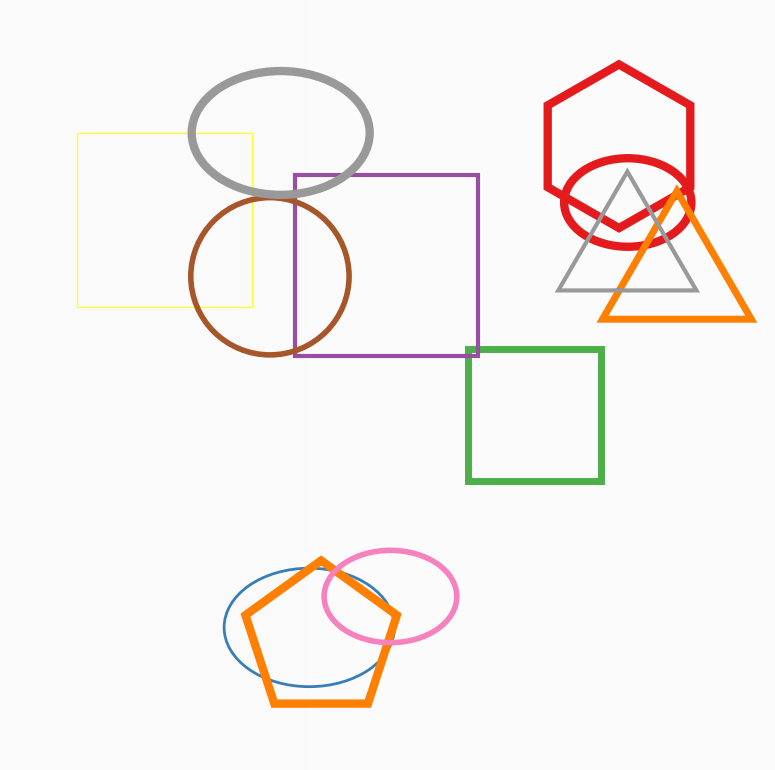[{"shape": "oval", "thickness": 3, "radius": 0.41, "center": [0.81, 0.737]}, {"shape": "hexagon", "thickness": 3, "radius": 0.53, "center": [0.799, 0.81]}, {"shape": "oval", "thickness": 1, "radius": 0.55, "center": [0.399, 0.185]}, {"shape": "square", "thickness": 2.5, "radius": 0.43, "center": [0.689, 0.461]}, {"shape": "square", "thickness": 1.5, "radius": 0.59, "center": [0.499, 0.655]}, {"shape": "triangle", "thickness": 2.5, "radius": 0.55, "center": [0.873, 0.641]}, {"shape": "pentagon", "thickness": 3, "radius": 0.51, "center": [0.414, 0.169]}, {"shape": "square", "thickness": 0.5, "radius": 0.56, "center": [0.212, 0.714]}, {"shape": "circle", "thickness": 2, "radius": 0.51, "center": [0.348, 0.641]}, {"shape": "oval", "thickness": 2, "radius": 0.43, "center": [0.504, 0.225]}, {"shape": "oval", "thickness": 3, "radius": 0.57, "center": [0.362, 0.827]}, {"shape": "triangle", "thickness": 1.5, "radius": 0.51, "center": [0.81, 0.674]}]